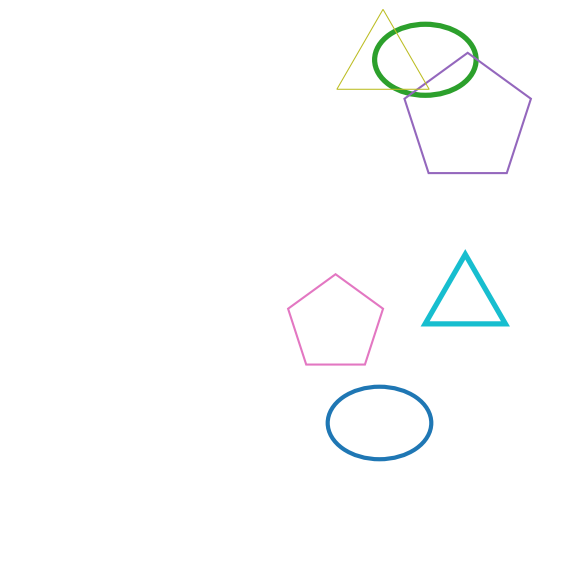[{"shape": "oval", "thickness": 2, "radius": 0.45, "center": [0.657, 0.267]}, {"shape": "oval", "thickness": 2.5, "radius": 0.44, "center": [0.737, 0.896]}, {"shape": "pentagon", "thickness": 1, "radius": 0.58, "center": [0.81, 0.793]}, {"shape": "pentagon", "thickness": 1, "radius": 0.43, "center": [0.581, 0.438]}, {"shape": "triangle", "thickness": 0.5, "radius": 0.46, "center": [0.663, 0.891]}, {"shape": "triangle", "thickness": 2.5, "radius": 0.4, "center": [0.806, 0.478]}]